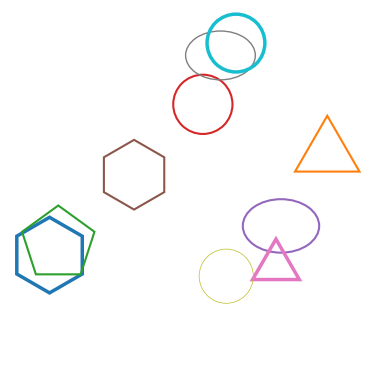[{"shape": "hexagon", "thickness": 2.5, "radius": 0.49, "center": [0.129, 0.337]}, {"shape": "triangle", "thickness": 1.5, "radius": 0.48, "center": [0.85, 0.603]}, {"shape": "pentagon", "thickness": 1.5, "radius": 0.49, "center": [0.151, 0.367]}, {"shape": "circle", "thickness": 1.5, "radius": 0.38, "center": [0.527, 0.729]}, {"shape": "oval", "thickness": 1.5, "radius": 0.5, "center": [0.73, 0.413]}, {"shape": "hexagon", "thickness": 1.5, "radius": 0.45, "center": [0.348, 0.546]}, {"shape": "triangle", "thickness": 2.5, "radius": 0.35, "center": [0.717, 0.309]}, {"shape": "oval", "thickness": 1, "radius": 0.45, "center": [0.573, 0.856]}, {"shape": "circle", "thickness": 0.5, "radius": 0.35, "center": [0.588, 0.283]}, {"shape": "circle", "thickness": 2.5, "radius": 0.38, "center": [0.613, 0.888]}]